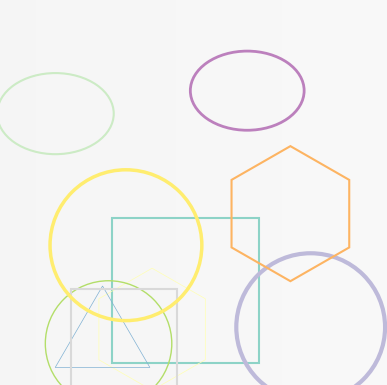[{"shape": "square", "thickness": 1.5, "radius": 0.95, "center": [0.479, 0.246]}, {"shape": "hexagon", "thickness": 0.5, "radius": 0.79, "center": [0.393, 0.145]}, {"shape": "circle", "thickness": 3, "radius": 0.96, "center": [0.802, 0.15]}, {"shape": "triangle", "thickness": 0.5, "radius": 0.71, "center": [0.265, 0.116]}, {"shape": "hexagon", "thickness": 1.5, "radius": 0.88, "center": [0.749, 0.445]}, {"shape": "circle", "thickness": 1, "radius": 0.82, "center": [0.28, 0.108]}, {"shape": "square", "thickness": 1.5, "radius": 0.68, "center": [0.319, 0.113]}, {"shape": "oval", "thickness": 2, "radius": 0.73, "center": [0.638, 0.764]}, {"shape": "oval", "thickness": 1.5, "radius": 0.75, "center": [0.143, 0.705]}, {"shape": "circle", "thickness": 2.5, "radius": 0.98, "center": [0.325, 0.363]}]